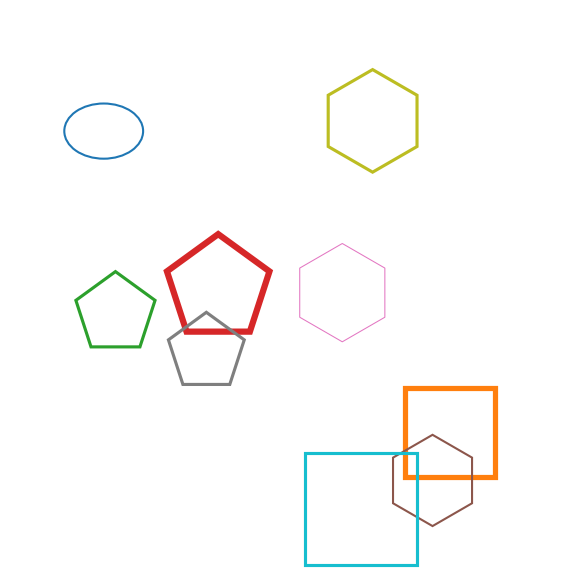[{"shape": "oval", "thickness": 1, "radius": 0.34, "center": [0.18, 0.772]}, {"shape": "square", "thickness": 2.5, "radius": 0.39, "center": [0.779, 0.25]}, {"shape": "pentagon", "thickness": 1.5, "radius": 0.36, "center": [0.2, 0.457]}, {"shape": "pentagon", "thickness": 3, "radius": 0.47, "center": [0.378, 0.5]}, {"shape": "hexagon", "thickness": 1, "radius": 0.4, "center": [0.749, 0.167]}, {"shape": "hexagon", "thickness": 0.5, "radius": 0.43, "center": [0.593, 0.492]}, {"shape": "pentagon", "thickness": 1.5, "radius": 0.35, "center": [0.357, 0.389]}, {"shape": "hexagon", "thickness": 1.5, "radius": 0.44, "center": [0.645, 0.79]}, {"shape": "square", "thickness": 1.5, "radius": 0.49, "center": [0.625, 0.117]}]